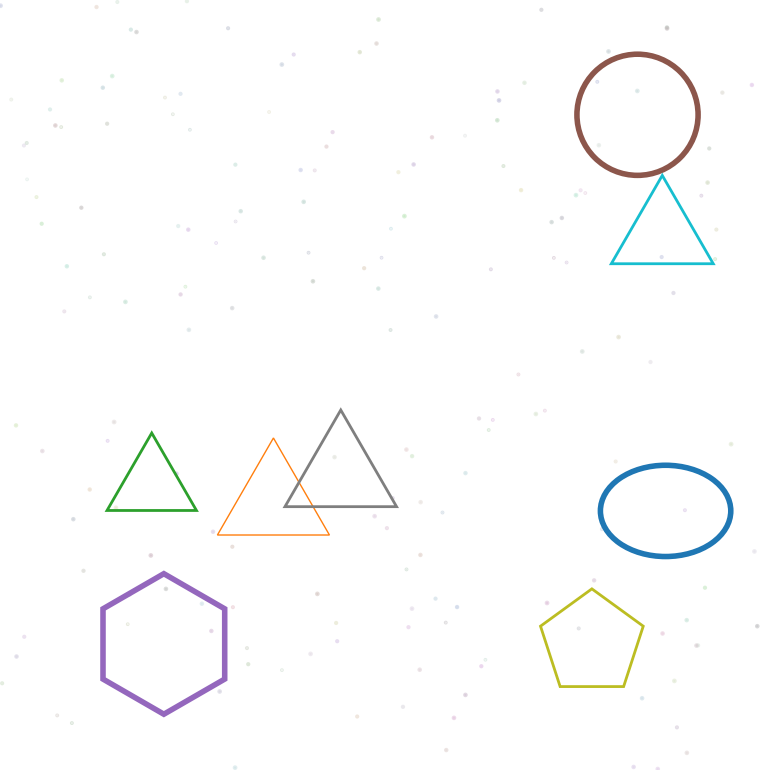[{"shape": "oval", "thickness": 2, "radius": 0.42, "center": [0.864, 0.336]}, {"shape": "triangle", "thickness": 0.5, "radius": 0.42, "center": [0.355, 0.347]}, {"shape": "triangle", "thickness": 1, "radius": 0.34, "center": [0.197, 0.371]}, {"shape": "hexagon", "thickness": 2, "radius": 0.46, "center": [0.213, 0.164]}, {"shape": "circle", "thickness": 2, "radius": 0.39, "center": [0.828, 0.851]}, {"shape": "triangle", "thickness": 1, "radius": 0.42, "center": [0.443, 0.384]}, {"shape": "pentagon", "thickness": 1, "radius": 0.35, "center": [0.769, 0.165]}, {"shape": "triangle", "thickness": 1, "radius": 0.38, "center": [0.86, 0.696]}]